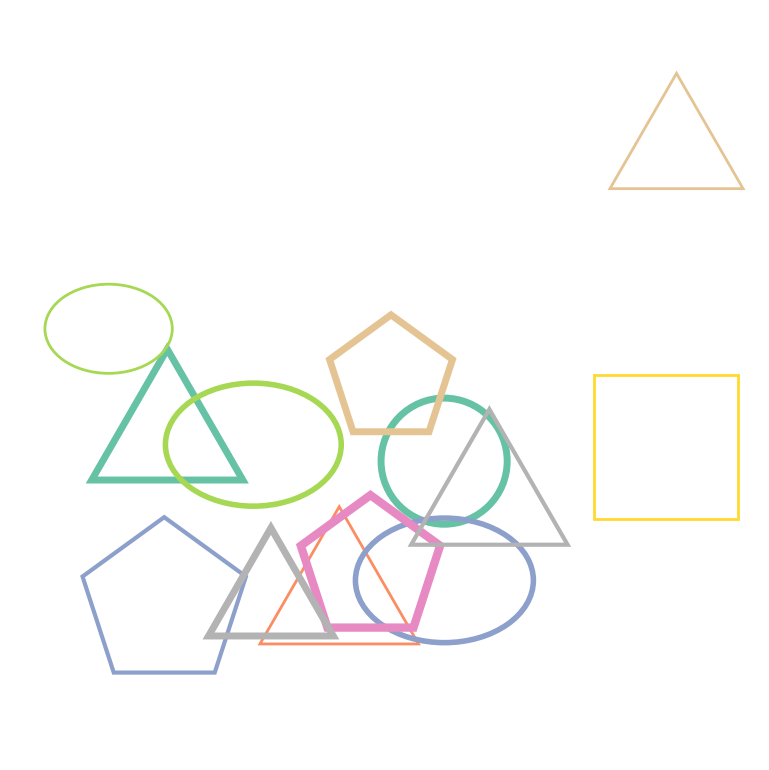[{"shape": "circle", "thickness": 2.5, "radius": 0.41, "center": [0.577, 0.401]}, {"shape": "triangle", "thickness": 2.5, "radius": 0.57, "center": [0.217, 0.433]}, {"shape": "triangle", "thickness": 1, "radius": 0.59, "center": [0.441, 0.223]}, {"shape": "pentagon", "thickness": 1.5, "radius": 0.56, "center": [0.213, 0.217]}, {"shape": "oval", "thickness": 2, "radius": 0.58, "center": [0.577, 0.246]}, {"shape": "pentagon", "thickness": 3, "radius": 0.48, "center": [0.481, 0.262]}, {"shape": "oval", "thickness": 2, "radius": 0.57, "center": [0.329, 0.423]}, {"shape": "oval", "thickness": 1, "radius": 0.41, "center": [0.141, 0.573]}, {"shape": "square", "thickness": 1, "radius": 0.47, "center": [0.865, 0.419]}, {"shape": "triangle", "thickness": 1, "radius": 0.5, "center": [0.879, 0.805]}, {"shape": "pentagon", "thickness": 2.5, "radius": 0.42, "center": [0.508, 0.507]}, {"shape": "triangle", "thickness": 1.5, "radius": 0.59, "center": [0.636, 0.351]}, {"shape": "triangle", "thickness": 2.5, "radius": 0.47, "center": [0.352, 0.221]}]